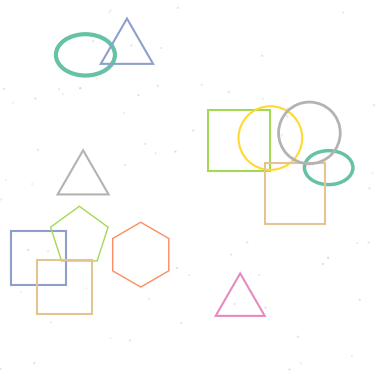[{"shape": "oval", "thickness": 3, "radius": 0.38, "center": [0.222, 0.857]}, {"shape": "oval", "thickness": 2.5, "radius": 0.31, "center": [0.854, 0.565]}, {"shape": "hexagon", "thickness": 1, "radius": 0.42, "center": [0.366, 0.339]}, {"shape": "square", "thickness": 1.5, "radius": 0.36, "center": [0.101, 0.33]}, {"shape": "triangle", "thickness": 1.5, "radius": 0.39, "center": [0.33, 0.873]}, {"shape": "triangle", "thickness": 1.5, "radius": 0.37, "center": [0.624, 0.216]}, {"shape": "pentagon", "thickness": 1, "radius": 0.39, "center": [0.206, 0.386]}, {"shape": "square", "thickness": 1.5, "radius": 0.4, "center": [0.62, 0.635]}, {"shape": "circle", "thickness": 1.5, "radius": 0.41, "center": [0.702, 0.641]}, {"shape": "square", "thickness": 1.5, "radius": 0.36, "center": [0.168, 0.255]}, {"shape": "square", "thickness": 1.5, "radius": 0.39, "center": [0.766, 0.498]}, {"shape": "circle", "thickness": 2, "radius": 0.4, "center": [0.804, 0.655]}, {"shape": "triangle", "thickness": 1.5, "radius": 0.38, "center": [0.216, 0.533]}]